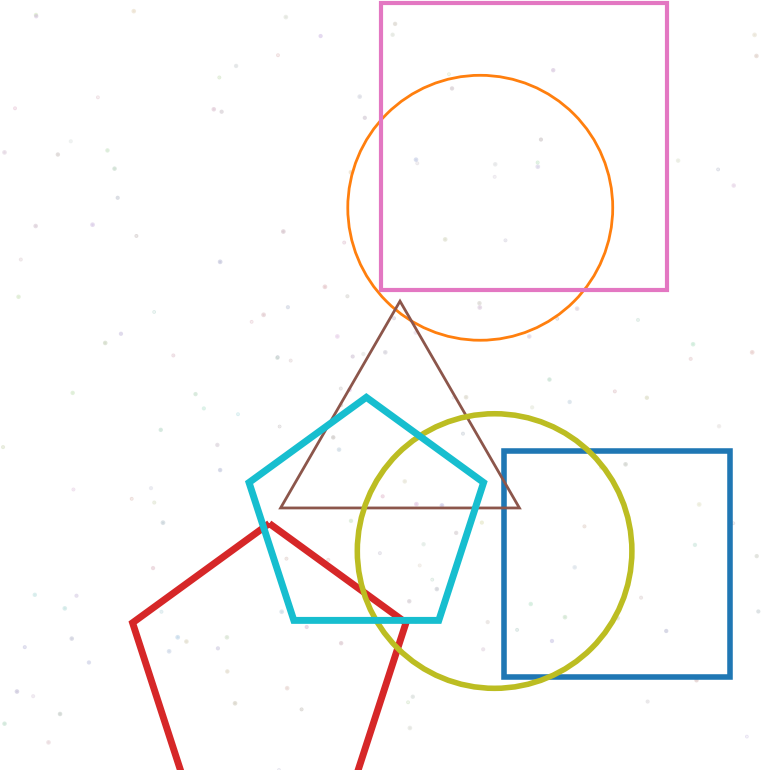[{"shape": "square", "thickness": 2, "radius": 0.73, "center": [0.801, 0.268]}, {"shape": "circle", "thickness": 1, "radius": 0.86, "center": [0.624, 0.73]}, {"shape": "pentagon", "thickness": 2.5, "radius": 0.93, "center": [0.35, 0.133]}, {"shape": "triangle", "thickness": 1, "radius": 0.9, "center": [0.519, 0.43]}, {"shape": "square", "thickness": 1.5, "radius": 0.93, "center": [0.681, 0.81]}, {"shape": "circle", "thickness": 2, "radius": 0.89, "center": [0.642, 0.284]}, {"shape": "pentagon", "thickness": 2.5, "radius": 0.8, "center": [0.476, 0.324]}]